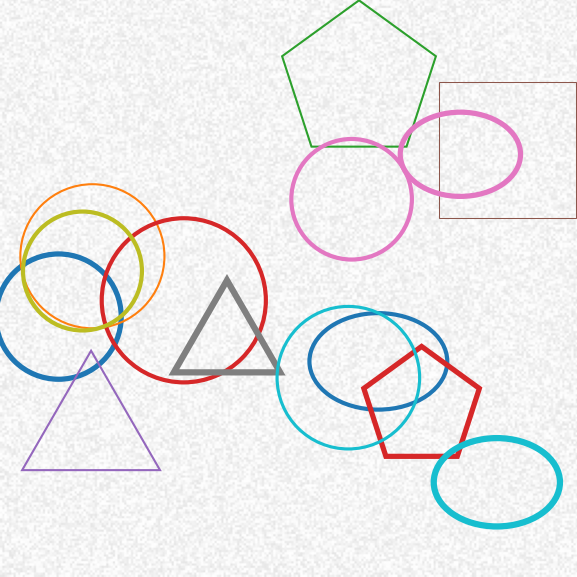[{"shape": "oval", "thickness": 2, "radius": 0.6, "center": [0.655, 0.373]}, {"shape": "circle", "thickness": 2.5, "radius": 0.54, "center": [0.101, 0.451]}, {"shape": "circle", "thickness": 1, "radius": 0.62, "center": [0.16, 0.555]}, {"shape": "pentagon", "thickness": 1, "radius": 0.7, "center": [0.622, 0.858]}, {"shape": "circle", "thickness": 2, "radius": 0.71, "center": [0.318, 0.479]}, {"shape": "pentagon", "thickness": 2.5, "radius": 0.53, "center": [0.73, 0.294]}, {"shape": "triangle", "thickness": 1, "radius": 0.69, "center": [0.158, 0.254]}, {"shape": "square", "thickness": 0.5, "radius": 0.59, "center": [0.879, 0.739]}, {"shape": "circle", "thickness": 2, "radius": 0.52, "center": [0.609, 0.654]}, {"shape": "oval", "thickness": 2.5, "radius": 0.52, "center": [0.797, 0.732]}, {"shape": "triangle", "thickness": 3, "radius": 0.53, "center": [0.393, 0.407]}, {"shape": "circle", "thickness": 2, "radius": 0.51, "center": [0.143, 0.53]}, {"shape": "circle", "thickness": 1.5, "radius": 0.62, "center": [0.603, 0.345]}, {"shape": "oval", "thickness": 3, "radius": 0.55, "center": [0.86, 0.164]}]